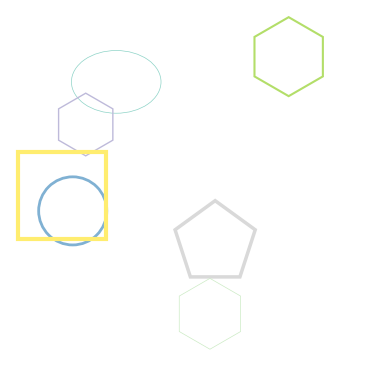[{"shape": "oval", "thickness": 0.5, "radius": 0.58, "center": [0.302, 0.787]}, {"shape": "hexagon", "thickness": 1, "radius": 0.41, "center": [0.223, 0.677]}, {"shape": "circle", "thickness": 2, "radius": 0.44, "center": [0.189, 0.452]}, {"shape": "hexagon", "thickness": 1.5, "radius": 0.51, "center": [0.75, 0.853]}, {"shape": "pentagon", "thickness": 2.5, "radius": 0.55, "center": [0.559, 0.369]}, {"shape": "hexagon", "thickness": 0.5, "radius": 0.46, "center": [0.545, 0.185]}, {"shape": "square", "thickness": 3, "radius": 0.57, "center": [0.161, 0.492]}]